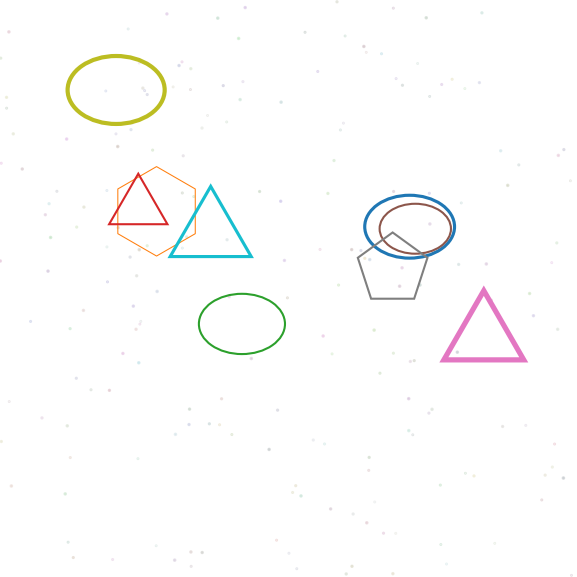[{"shape": "oval", "thickness": 1.5, "radius": 0.39, "center": [0.709, 0.607]}, {"shape": "hexagon", "thickness": 0.5, "radius": 0.39, "center": [0.271, 0.633]}, {"shape": "oval", "thickness": 1, "radius": 0.37, "center": [0.419, 0.438]}, {"shape": "triangle", "thickness": 1, "radius": 0.29, "center": [0.239, 0.64]}, {"shape": "oval", "thickness": 1, "radius": 0.31, "center": [0.719, 0.603]}, {"shape": "triangle", "thickness": 2.5, "radius": 0.4, "center": [0.838, 0.416]}, {"shape": "pentagon", "thickness": 1, "radius": 0.32, "center": [0.68, 0.533]}, {"shape": "oval", "thickness": 2, "radius": 0.42, "center": [0.201, 0.843]}, {"shape": "triangle", "thickness": 1.5, "radius": 0.41, "center": [0.365, 0.595]}]